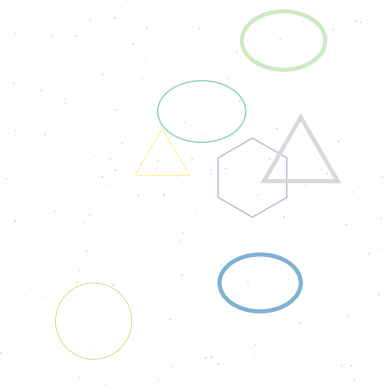[{"shape": "oval", "thickness": 1, "radius": 0.57, "center": [0.524, 0.71]}, {"shape": "hexagon", "thickness": 1, "radius": 0.51, "center": [0.656, 0.539]}, {"shape": "oval", "thickness": 3, "radius": 0.53, "center": [0.676, 0.265]}, {"shape": "circle", "thickness": 0.5, "radius": 0.5, "center": [0.243, 0.166]}, {"shape": "triangle", "thickness": 3, "radius": 0.55, "center": [0.781, 0.585]}, {"shape": "oval", "thickness": 3, "radius": 0.54, "center": [0.737, 0.895]}, {"shape": "triangle", "thickness": 0.5, "radius": 0.41, "center": [0.422, 0.586]}]